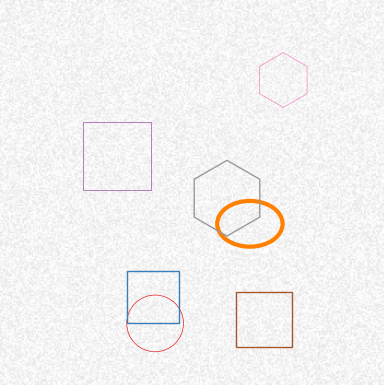[{"shape": "circle", "thickness": 0.5, "radius": 0.37, "center": [0.403, 0.16]}, {"shape": "square", "thickness": 1, "radius": 0.33, "center": [0.398, 0.228]}, {"shape": "square", "thickness": 0.5, "radius": 0.44, "center": [0.305, 0.594]}, {"shape": "oval", "thickness": 3, "radius": 0.42, "center": [0.649, 0.419]}, {"shape": "square", "thickness": 1, "radius": 0.36, "center": [0.686, 0.17]}, {"shape": "hexagon", "thickness": 0.5, "radius": 0.36, "center": [0.736, 0.792]}, {"shape": "hexagon", "thickness": 1, "radius": 0.49, "center": [0.59, 0.485]}]